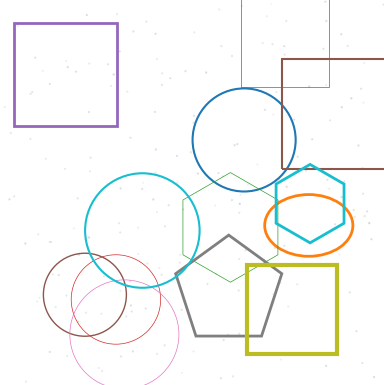[{"shape": "square", "thickness": 0.5, "radius": 0.57, "center": [0.741, 0.889]}, {"shape": "circle", "thickness": 1.5, "radius": 0.67, "center": [0.634, 0.636]}, {"shape": "oval", "thickness": 2, "radius": 0.57, "center": [0.802, 0.414]}, {"shape": "hexagon", "thickness": 0.5, "radius": 0.71, "center": [0.598, 0.409]}, {"shape": "circle", "thickness": 0.5, "radius": 0.58, "center": [0.301, 0.222]}, {"shape": "square", "thickness": 2, "radius": 0.67, "center": [0.169, 0.807]}, {"shape": "square", "thickness": 1.5, "radius": 0.72, "center": [0.876, 0.704]}, {"shape": "circle", "thickness": 1, "radius": 0.54, "center": [0.22, 0.234]}, {"shape": "circle", "thickness": 0.5, "radius": 0.71, "center": [0.323, 0.131]}, {"shape": "pentagon", "thickness": 2, "radius": 0.72, "center": [0.594, 0.244]}, {"shape": "square", "thickness": 3, "radius": 0.58, "center": [0.758, 0.196]}, {"shape": "hexagon", "thickness": 2, "radius": 0.51, "center": [0.805, 0.471]}, {"shape": "circle", "thickness": 1.5, "radius": 0.74, "center": [0.37, 0.401]}]